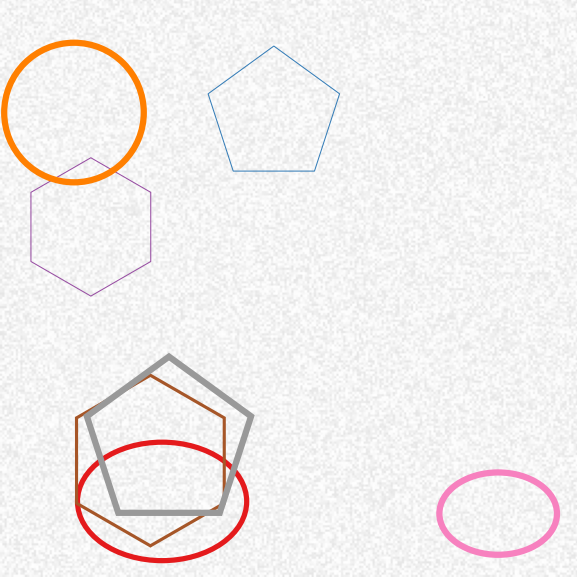[{"shape": "oval", "thickness": 2.5, "radius": 0.73, "center": [0.281, 0.131]}, {"shape": "pentagon", "thickness": 0.5, "radius": 0.6, "center": [0.474, 0.8]}, {"shape": "hexagon", "thickness": 0.5, "radius": 0.6, "center": [0.157, 0.606]}, {"shape": "circle", "thickness": 3, "radius": 0.6, "center": [0.128, 0.804]}, {"shape": "hexagon", "thickness": 1.5, "radius": 0.74, "center": [0.26, 0.202]}, {"shape": "oval", "thickness": 3, "radius": 0.51, "center": [0.863, 0.11]}, {"shape": "pentagon", "thickness": 3, "radius": 0.75, "center": [0.293, 0.232]}]